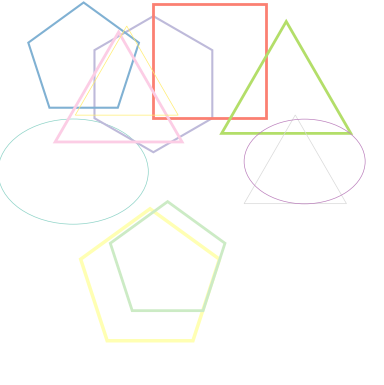[{"shape": "oval", "thickness": 0.5, "radius": 0.98, "center": [0.19, 0.554]}, {"shape": "pentagon", "thickness": 2.5, "radius": 0.95, "center": [0.39, 0.268]}, {"shape": "hexagon", "thickness": 1.5, "radius": 0.88, "center": [0.398, 0.781]}, {"shape": "square", "thickness": 2, "radius": 0.74, "center": [0.544, 0.841]}, {"shape": "pentagon", "thickness": 1.5, "radius": 0.76, "center": [0.217, 0.842]}, {"shape": "triangle", "thickness": 2, "radius": 0.97, "center": [0.743, 0.75]}, {"shape": "triangle", "thickness": 2, "radius": 0.95, "center": [0.308, 0.726]}, {"shape": "triangle", "thickness": 0.5, "radius": 0.77, "center": [0.767, 0.548]}, {"shape": "oval", "thickness": 0.5, "radius": 0.79, "center": [0.791, 0.581]}, {"shape": "pentagon", "thickness": 2, "radius": 0.78, "center": [0.435, 0.32]}, {"shape": "triangle", "thickness": 0.5, "radius": 0.77, "center": [0.329, 0.778]}]